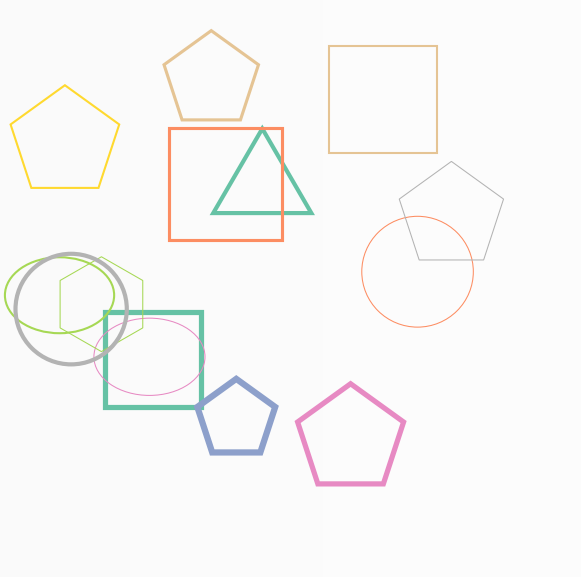[{"shape": "triangle", "thickness": 2, "radius": 0.49, "center": [0.451, 0.679]}, {"shape": "square", "thickness": 2.5, "radius": 0.41, "center": [0.263, 0.376]}, {"shape": "circle", "thickness": 0.5, "radius": 0.48, "center": [0.718, 0.529]}, {"shape": "square", "thickness": 1.5, "radius": 0.48, "center": [0.388, 0.681]}, {"shape": "pentagon", "thickness": 3, "radius": 0.35, "center": [0.406, 0.273]}, {"shape": "pentagon", "thickness": 2.5, "radius": 0.48, "center": [0.603, 0.239]}, {"shape": "oval", "thickness": 0.5, "radius": 0.48, "center": [0.257, 0.381]}, {"shape": "hexagon", "thickness": 0.5, "radius": 0.41, "center": [0.175, 0.472]}, {"shape": "oval", "thickness": 1, "radius": 0.47, "center": [0.102, 0.488]}, {"shape": "pentagon", "thickness": 1, "radius": 0.49, "center": [0.112, 0.753]}, {"shape": "pentagon", "thickness": 1.5, "radius": 0.43, "center": [0.363, 0.861]}, {"shape": "square", "thickness": 1, "radius": 0.46, "center": [0.659, 0.826]}, {"shape": "circle", "thickness": 2, "radius": 0.48, "center": [0.122, 0.464]}, {"shape": "pentagon", "thickness": 0.5, "radius": 0.47, "center": [0.777, 0.625]}]